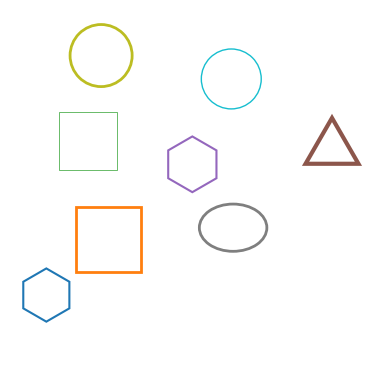[{"shape": "hexagon", "thickness": 1.5, "radius": 0.35, "center": [0.12, 0.234]}, {"shape": "square", "thickness": 2, "radius": 0.42, "center": [0.282, 0.378]}, {"shape": "square", "thickness": 0.5, "radius": 0.38, "center": [0.229, 0.633]}, {"shape": "hexagon", "thickness": 1.5, "radius": 0.36, "center": [0.5, 0.573]}, {"shape": "triangle", "thickness": 3, "radius": 0.4, "center": [0.862, 0.614]}, {"shape": "oval", "thickness": 2, "radius": 0.44, "center": [0.605, 0.409]}, {"shape": "circle", "thickness": 2, "radius": 0.4, "center": [0.263, 0.856]}, {"shape": "circle", "thickness": 1, "radius": 0.39, "center": [0.601, 0.795]}]